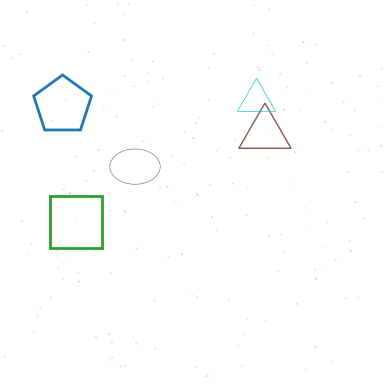[{"shape": "pentagon", "thickness": 2, "radius": 0.39, "center": [0.163, 0.726]}, {"shape": "square", "thickness": 2, "radius": 0.34, "center": [0.197, 0.423]}, {"shape": "triangle", "thickness": 1, "radius": 0.39, "center": [0.688, 0.654]}, {"shape": "oval", "thickness": 0.5, "radius": 0.33, "center": [0.351, 0.567]}, {"shape": "triangle", "thickness": 0.5, "radius": 0.29, "center": [0.666, 0.74]}]